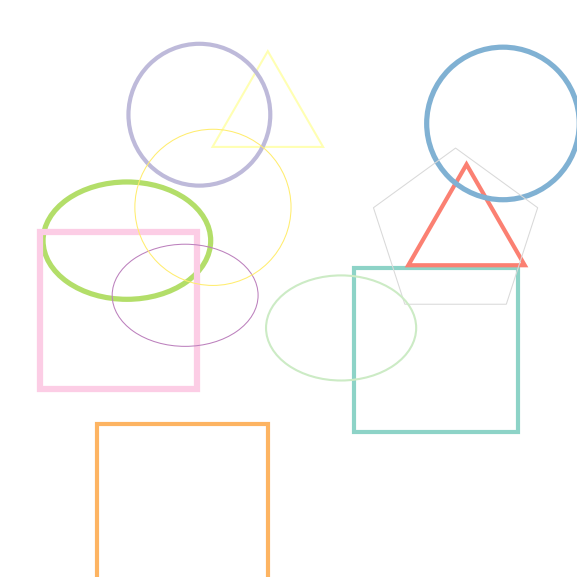[{"shape": "square", "thickness": 2, "radius": 0.71, "center": [0.755, 0.393]}, {"shape": "triangle", "thickness": 1, "radius": 0.55, "center": [0.464, 0.8]}, {"shape": "circle", "thickness": 2, "radius": 0.61, "center": [0.345, 0.801]}, {"shape": "triangle", "thickness": 2, "radius": 0.58, "center": [0.808, 0.598]}, {"shape": "circle", "thickness": 2.5, "radius": 0.66, "center": [0.871, 0.785]}, {"shape": "square", "thickness": 2, "radius": 0.74, "center": [0.315, 0.118]}, {"shape": "oval", "thickness": 2.5, "radius": 0.73, "center": [0.22, 0.582]}, {"shape": "square", "thickness": 3, "radius": 0.68, "center": [0.206, 0.461]}, {"shape": "pentagon", "thickness": 0.5, "radius": 0.75, "center": [0.789, 0.593]}, {"shape": "oval", "thickness": 0.5, "radius": 0.63, "center": [0.321, 0.488]}, {"shape": "oval", "thickness": 1, "radius": 0.65, "center": [0.591, 0.431]}, {"shape": "circle", "thickness": 0.5, "radius": 0.68, "center": [0.369, 0.64]}]